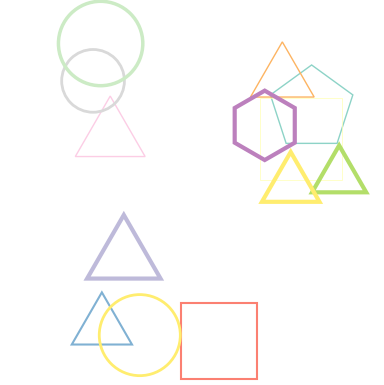[{"shape": "pentagon", "thickness": 1, "radius": 0.56, "center": [0.809, 0.719]}, {"shape": "square", "thickness": 0.5, "radius": 0.53, "center": [0.782, 0.639]}, {"shape": "triangle", "thickness": 3, "radius": 0.55, "center": [0.322, 0.332]}, {"shape": "square", "thickness": 1.5, "radius": 0.49, "center": [0.57, 0.114]}, {"shape": "triangle", "thickness": 1.5, "radius": 0.45, "center": [0.265, 0.15]}, {"shape": "triangle", "thickness": 1, "radius": 0.48, "center": [0.733, 0.796]}, {"shape": "triangle", "thickness": 3, "radius": 0.41, "center": [0.881, 0.541]}, {"shape": "triangle", "thickness": 1, "radius": 0.52, "center": [0.286, 0.646]}, {"shape": "circle", "thickness": 2, "radius": 0.41, "center": [0.242, 0.79]}, {"shape": "hexagon", "thickness": 3, "radius": 0.45, "center": [0.688, 0.674]}, {"shape": "circle", "thickness": 2.5, "radius": 0.55, "center": [0.261, 0.887]}, {"shape": "triangle", "thickness": 3, "radius": 0.43, "center": [0.755, 0.519]}, {"shape": "circle", "thickness": 2, "radius": 0.53, "center": [0.363, 0.13]}]